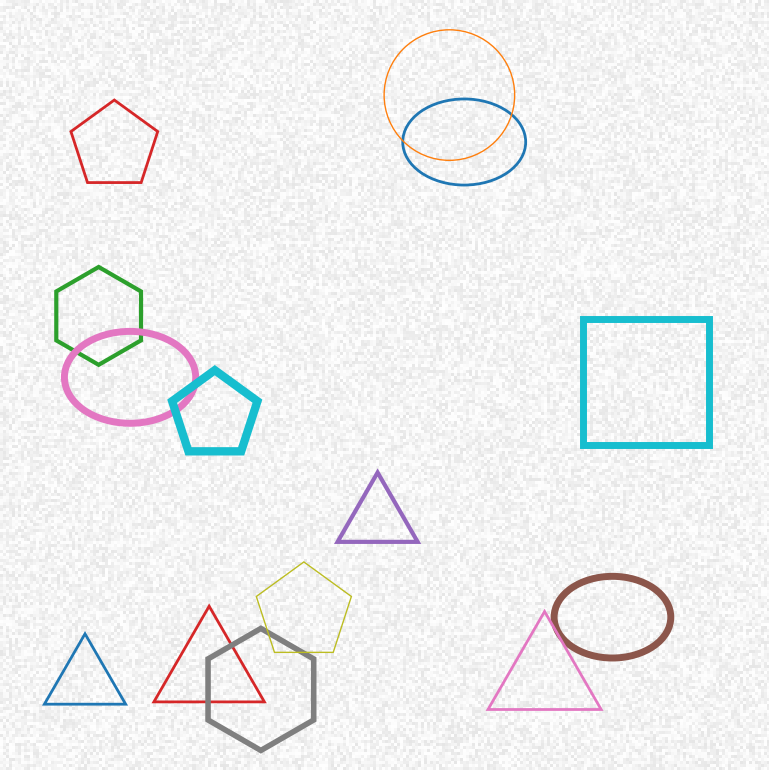[{"shape": "triangle", "thickness": 1, "radius": 0.3, "center": [0.11, 0.116]}, {"shape": "oval", "thickness": 1, "radius": 0.4, "center": [0.603, 0.816]}, {"shape": "circle", "thickness": 0.5, "radius": 0.42, "center": [0.584, 0.877]}, {"shape": "hexagon", "thickness": 1.5, "radius": 0.32, "center": [0.128, 0.59]}, {"shape": "pentagon", "thickness": 1, "radius": 0.3, "center": [0.148, 0.811]}, {"shape": "triangle", "thickness": 1, "radius": 0.41, "center": [0.272, 0.13]}, {"shape": "triangle", "thickness": 1.5, "radius": 0.3, "center": [0.49, 0.326]}, {"shape": "oval", "thickness": 2.5, "radius": 0.38, "center": [0.795, 0.198]}, {"shape": "triangle", "thickness": 1, "radius": 0.42, "center": [0.707, 0.121]}, {"shape": "oval", "thickness": 2.5, "radius": 0.43, "center": [0.169, 0.51]}, {"shape": "hexagon", "thickness": 2, "radius": 0.4, "center": [0.339, 0.105]}, {"shape": "pentagon", "thickness": 0.5, "radius": 0.32, "center": [0.395, 0.205]}, {"shape": "pentagon", "thickness": 3, "radius": 0.29, "center": [0.279, 0.461]}, {"shape": "square", "thickness": 2.5, "radius": 0.41, "center": [0.84, 0.504]}]